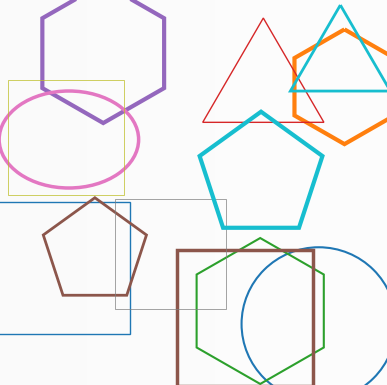[{"shape": "circle", "thickness": 1.5, "radius": 1.0, "center": [0.823, 0.158]}, {"shape": "square", "thickness": 1, "radius": 0.85, "center": [0.164, 0.304]}, {"shape": "hexagon", "thickness": 3, "radius": 0.74, "center": [0.889, 0.775]}, {"shape": "hexagon", "thickness": 1.5, "radius": 0.95, "center": [0.672, 0.192]}, {"shape": "triangle", "thickness": 1, "radius": 0.9, "center": [0.68, 0.773]}, {"shape": "hexagon", "thickness": 3, "radius": 0.91, "center": [0.266, 0.862]}, {"shape": "pentagon", "thickness": 2, "radius": 0.7, "center": [0.245, 0.346]}, {"shape": "square", "thickness": 2.5, "radius": 0.88, "center": [0.632, 0.174]}, {"shape": "oval", "thickness": 2.5, "radius": 0.9, "center": [0.178, 0.638]}, {"shape": "square", "thickness": 0.5, "radius": 0.72, "center": [0.44, 0.34]}, {"shape": "square", "thickness": 0.5, "radius": 0.75, "center": [0.17, 0.643]}, {"shape": "triangle", "thickness": 2, "radius": 0.74, "center": [0.878, 0.838]}, {"shape": "pentagon", "thickness": 3, "radius": 0.83, "center": [0.674, 0.543]}]